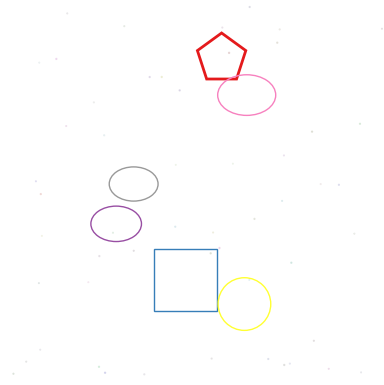[{"shape": "pentagon", "thickness": 2, "radius": 0.33, "center": [0.576, 0.848]}, {"shape": "square", "thickness": 1, "radius": 0.41, "center": [0.481, 0.273]}, {"shape": "oval", "thickness": 1, "radius": 0.33, "center": [0.302, 0.419]}, {"shape": "circle", "thickness": 1, "radius": 0.34, "center": [0.635, 0.21]}, {"shape": "oval", "thickness": 1, "radius": 0.38, "center": [0.641, 0.753]}, {"shape": "oval", "thickness": 1, "radius": 0.32, "center": [0.347, 0.522]}]